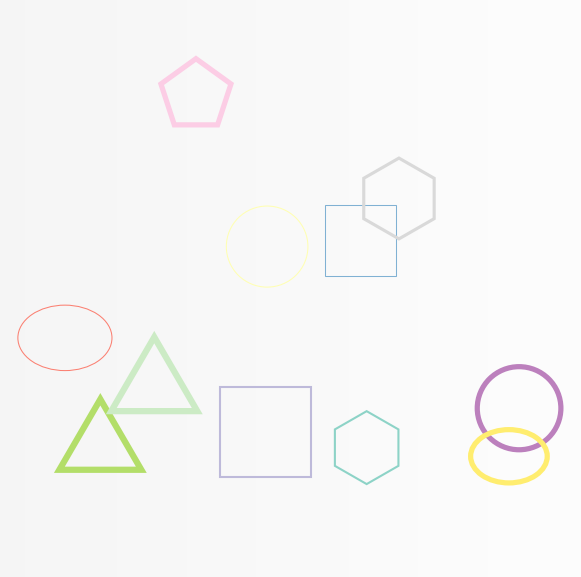[{"shape": "hexagon", "thickness": 1, "radius": 0.32, "center": [0.631, 0.224]}, {"shape": "circle", "thickness": 0.5, "radius": 0.35, "center": [0.46, 0.572]}, {"shape": "square", "thickness": 1, "radius": 0.39, "center": [0.457, 0.251]}, {"shape": "oval", "thickness": 0.5, "radius": 0.4, "center": [0.112, 0.414]}, {"shape": "square", "thickness": 0.5, "radius": 0.31, "center": [0.62, 0.582]}, {"shape": "triangle", "thickness": 3, "radius": 0.41, "center": [0.173, 0.226]}, {"shape": "pentagon", "thickness": 2.5, "radius": 0.32, "center": [0.337, 0.834]}, {"shape": "hexagon", "thickness": 1.5, "radius": 0.35, "center": [0.686, 0.655]}, {"shape": "circle", "thickness": 2.5, "radius": 0.36, "center": [0.893, 0.292]}, {"shape": "triangle", "thickness": 3, "radius": 0.43, "center": [0.265, 0.33]}, {"shape": "oval", "thickness": 2.5, "radius": 0.33, "center": [0.876, 0.209]}]